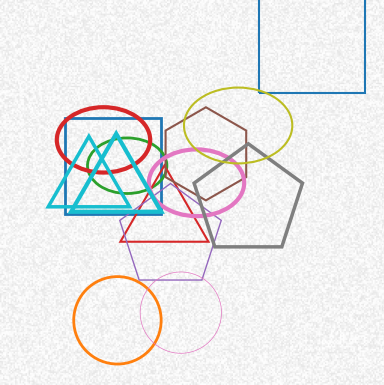[{"shape": "square", "thickness": 2, "radius": 0.62, "center": [0.293, 0.57]}, {"shape": "square", "thickness": 1.5, "radius": 0.69, "center": [0.81, 0.897]}, {"shape": "circle", "thickness": 2, "radius": 0.57, "center": [0.305, 0.168]}, {"shape": "oval", "thickness": 2, "radius": 0.52, "center": [0.33, 0.57]}, {"shape": "oval", "thickness": 3, "radius": 0.61, "center": [0.269, 0.637]}, {"shape": "triangle", "thickness": 1.5, "radius": 0.66, "center": [0.427, 0.438]}, {"shape": "pentagon", "thickness": 1, "radius": 0.69, "center": [0.443, 0.385]}, {"shape": "hexagon", "thickness": 1.5, "radius": 0.6, "center": [0.535, 0.6]}, {"shape": "oval", "thickness": 3, "radius": 0.62, "center": [0.51, 0.525]}, {"shape": "circle", "thickness": 0.5, "radius": 0.53, "center": [0.47, 0.188]}, {"shape": "pentagon", "thickness": 2.5, "radius": 0.74, "center": [0.645, 0.479]}, {"shape": "oval", "thickness": 1.5, "radius": 0.7, "center": [0.619, 0.674]}, {"shape": "triangle", "thickness": 3, "radius": 0.68, "center": [0.302, 0.518]}, {"shape": "triangle", "thickness": 2.5, "radius": 0.61, "center": [0.231, 0.524]}]